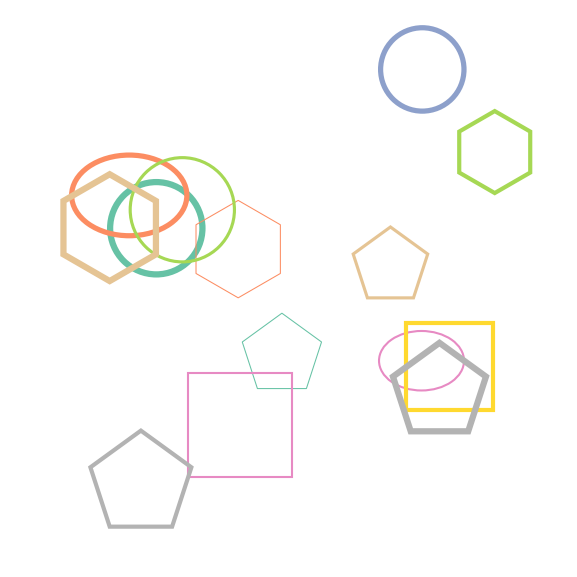[{"shape": "pentagon", "thickness": 0.5, "radius": 0.36, "center": [0.488, 0.385]}, {"shape": "circle", "thickness": 3, "radius": 0.4, "center": [0.271, 0.604]}, {"shape": "hexagon", "thickness": 0.5, "radius": 0.42, "center": [0.412, 0.568]}, {"shape": "oval", "thickness": 2.5, "radius": 0.5, "center": [0.224, 0.661]}, {"shape": "circle", "thickness": 2.5, "radius": 0.36, "center": [0.731, 0.879]}, {"shape": "oval", "thickness": 1, "radius": 0.37, "center": [0.73, 0.374]}, {"shape": "square", "thickness": 1, "radius": 0.45, "center": [0.416, 0.263]}, {"shape": "circle", "thickness": 1.5, "radius": 0.45, "center": [0.316, 0.636]}, {"shape": "hexagon", "thickness": 2, "radius": 0.35, "center": [0.857, 0.736]}, {"shape": "square", "thickness": 2, "radius": 0.38, "center": [0.778, 0.365]}, {"shape": "hexagon", "thickness": 3, "radius": 0.46, "center": [0.19, 0.605]}, {"shape": "pentagon", "thickness": 1.5, "radius": 0.34, "center": [0.676, 0.538]}, {"shape": "pentagon", "thickness": 3, "radius": 0.42, "center": [0.761, 0.321]}, {"shape": "pentagon", "thickness": 2, "radius": 0.46, "center": [0.244, 0.162]}]